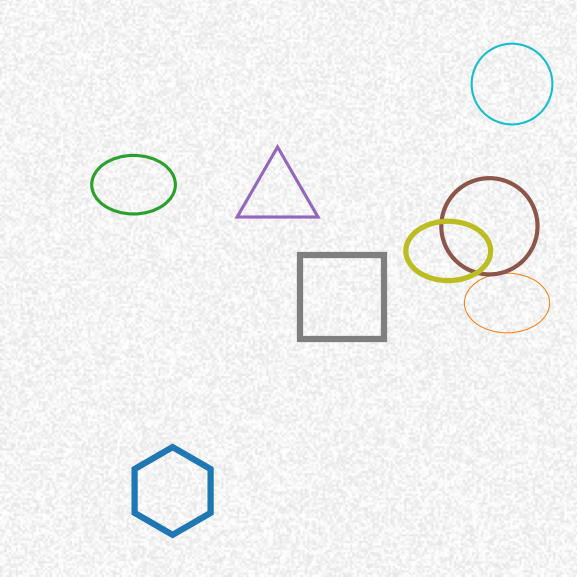[{"shape": "hexagon", "thickness": 3, "radius": 0.38, "center": [0.299, 0.149]}, {"shape": "oval", "thickness": 0.5, "radius": 0.37, "center": [0.878, 0.474]}, {"shape": "oval", "thickness": 1.5, "radius": 0.36, "center": [0.231, 0.679]}, {"shape": "triangle", "thickness": 1.5, "radius": 0.4, "center": [0.481, 0.664]}, {"shape": "circle", "thickness": 2, "radius": 0.42, "center": [0.847, 0.607]}, {"shape": "square", "thickness": 3, "radius": 0.36, "center": [0.592, 0.485]}, {"shape": "oval", "thickness": 2.5, "radius": 0.37, "center": [0.776, 0.565]}, {"shape": "circle", "thickness": 1, "radius": 0.35, "center": [0.887, 0.854]}]